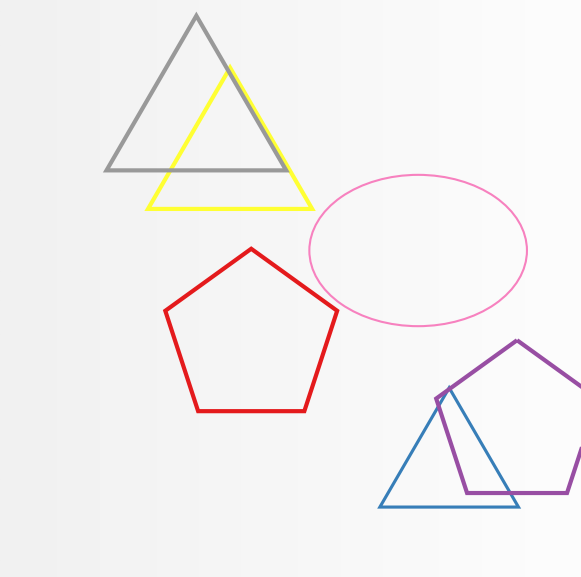[{"shape": "pentagon", "thickness": 2, "radius": 0.78, "center": [0.432, 0.413]}, {"shape": "triangle", "thickness": 1.5, "radius": 0.69, "center": [0.773, 0.19]}, {"shape": "pentagon", "thickness": 2, "radius": 0.73, "center": [0.89, 0.264]}, {"shape": "triangle", "thickness": 2, "radius": 0.82, "center": [0.396, 0.719]}, {"shape": "oval", "thickness": 1, "radius": 0.94, "center": [0.719, 0.565]}, {"shape": "triangle", "thickness": 2, "radius": 0.89, "center": [0.338, 0.793]}]